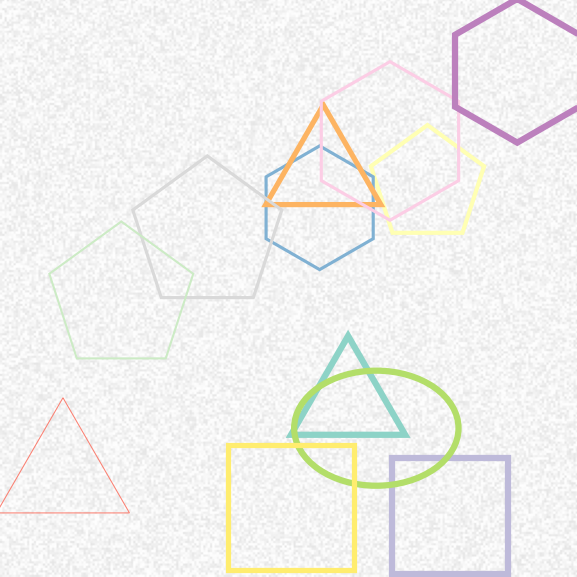[{"shape": "triangle", "thickness": 3, "radius": 0.57, "center": [0.603, 0.303]}, {"shape": "pentagon", "thickness": 2, "radius": 0.52, "center": [0.74, 0.679]}, {"shape": "square", "thickness": 3, "radius": 0.5, "center": [0.779, 0.106]}, {"shape": "triangle", "thickness": 0.5, "radius": 0.66, "center": [0.109, 0.177]}, {"shape": "hexagon", "thickness": 1.5, "radius": 0.54, "center": [0.554, 0.639]}, {"shape": "triangle", "thickness": 2.5, "radius": 0.58, "center": [0.56, 0.702]}, {"shape": "oval", "thickness": 3, "radius": 0.71, "center": [0.652, 0.258]}, {"shape": "hexagon", "thickness": 1.5, "radius": 0.69, "center": [0.675, 0.755]}, {"shape": "pentagon", "thickness": 1.5, "radius": 0.68, "center": [0.359, 0.594]}, {"shape": "hexagon", "thickness": 3, "radius": 0.62, "center": [0.896, 0.877]}, {"shape": "pentagon", "thickness": 1, "radius": 0.66, "center": [0.21, 0.485]}, {"shape": "square", "thickness": 2.5, "radius": 0.54, "center": [0.504, 0.12]}]